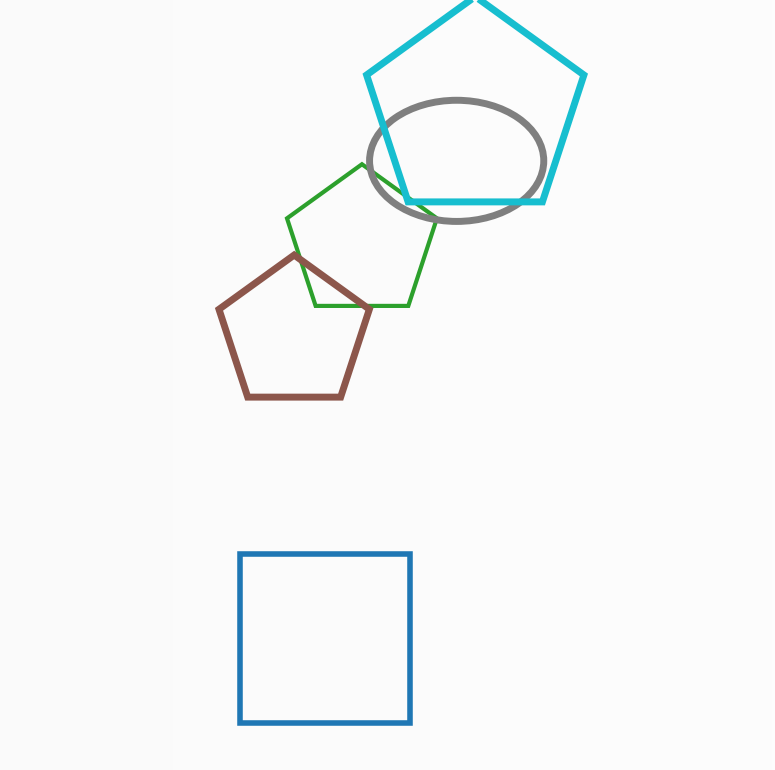[{"shape": "square", "thickness": 2, "radius": 0.55, "center": [0.42, 0.17]}, {"shape": "pentagon", "thickness": 1.5, "radius": 0.51, "center": [0.467, 0.685]}, {"shape": "pentagon", "thickness": 2.5, "radius": 0.51, "center": [0.38, 0.567]}, {"shape": "oval", "thickness": 2.5, "radius": 0.56, "center": [0.589, 0.791]}, {"shape": "pentagon", "thickness": 2.5, "radius": 0.74, "center": [0.613, 0.857]}]